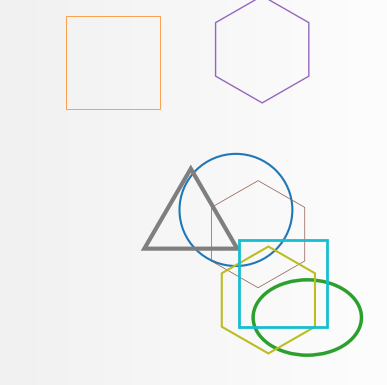[{"shape": "circle", "thickness": 1.5, "radius": 0.73, "center": [0.609, 0.455]}, {"shape": "square", "thickness": 0.5, "radius": 0.61, "center": [0.291, 0.839]}, {"shape": "oval", "thickness": 2.5, "radius": 0.7, "center": [0.793, 0.175]}, {"shape": "hexagon", "thickness": 1, "radius": 0.69, "center": [0.677, 0.872]}, {"shape": "hexagon", "thickness": 0.5, "radius": 0.7, "center": [0.666, 0.392]}, {"shape": "triangle", "thickness": 3, "radius": 0.69, "center": [0.492, 0.423]}, {"shape": "hexagon", "thickness": 1.5, "radius": 0.69, "center": [0.693, 0.221]}, {"shape": "square", "thickness": 2, "radius": 0.57, "center": [0.731, 0.264]}]